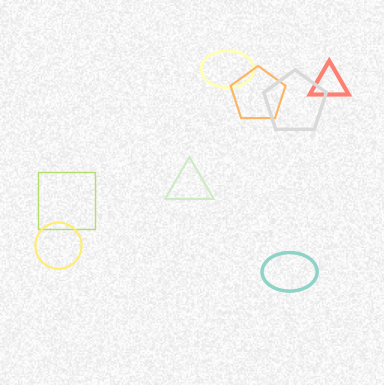[{"shape": "oval", "thickness": 2.5, "radius": 0.36, "center": [0.752, 0.294]}, {"shape": "oval", "thickness": 2, "radius": 0.34, "center": [0.591, 0.82]}, {"shape": "triangle", "thickness": 3, "radius": 0.29, "center": [0.855, 0.784]}, {"shape": "pentagon", "thickness": 1.5, "radius": 0.37, "center": [0.67, 0.754]}, {"shape": "square", "thickness": 1, "radius": 0.37, "center": [0.173, 0.48]}, {"shape": "pentagon", "thickness": 2.5, "radius": 0.43, "center": [0.766, 0.733]}, {"shape": "triangle", "thickness": 1.5, "radius": 0.36, "center": [0.492, 0.52]}, {"shape": "circle", "thickness": 1.5, "radius": 0.3, "center": [0.152, 0.362]}]